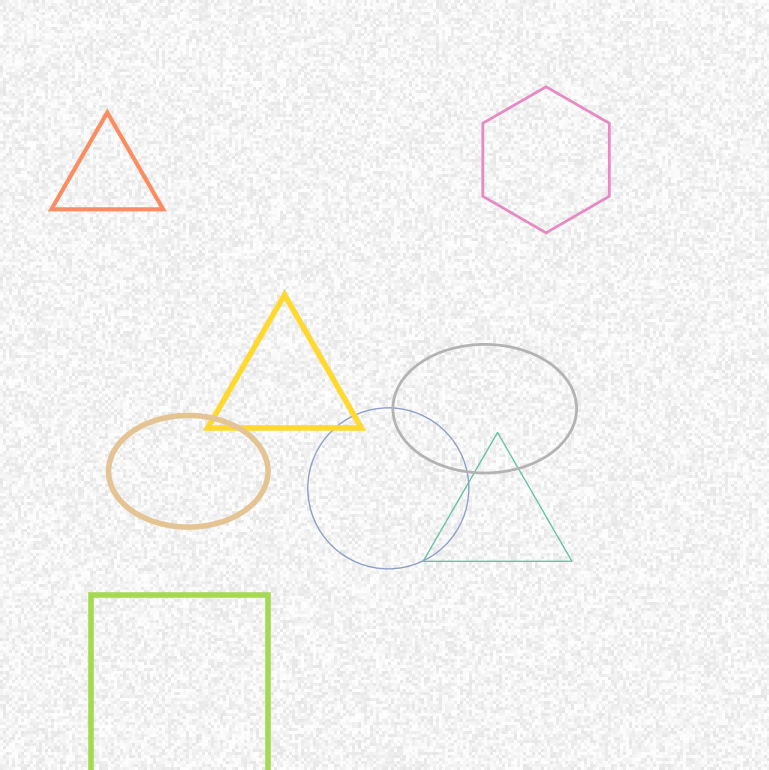[{"shape": "triangle", "thickness": 0.5, "radius": 0.56, "center": [0.646, 0.327]}, {"shape": "triangle", "thickness": 1.5, "radius": 0.42, "center": [0.139, 0.77]}, {"shape": "circle", "thickness": 0.5, "radius": 0.52, "center": [0.504, 0.366]}, {"shape": "hexagon", "thickness": 1, "radius": 0.47, "center": [0.709, 0.792]}, {"shape": "square", "thickness": 2, "radius": 0.57, "center": [0.233, 0.113]}, {"shape": "triangle", "thickness": 2, "radius": 0.58, "center": [0.37, 0.502]}, {"shape": "oval", "thickness": 2, "radius": 0.52, "center": [0.245, 0.388]}, {"shape": "oval", "thickness": 1, "radius": 0.6, "center": [0.63, 0.469]}]